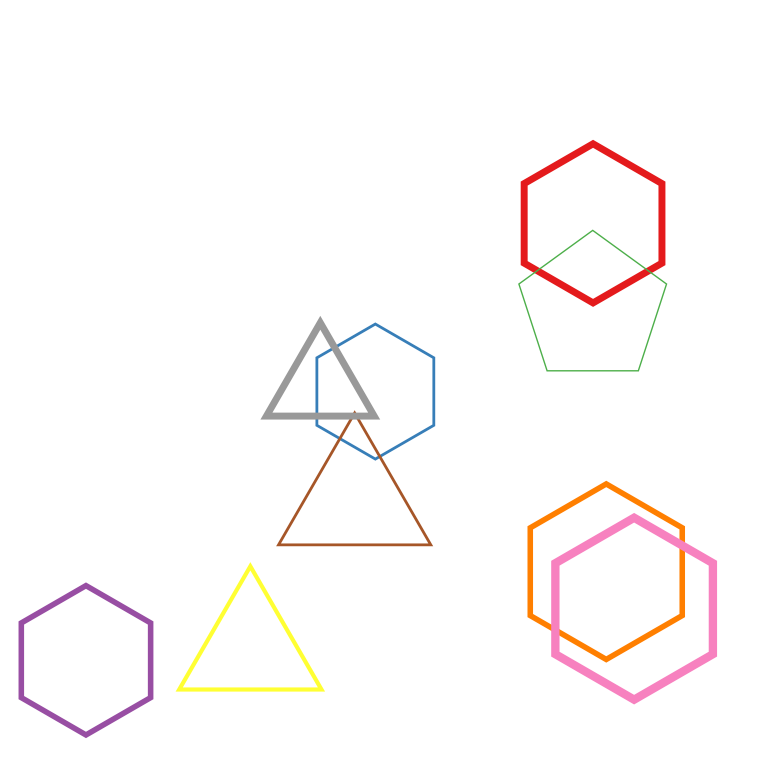[{"shape": "hexagon", "thickness": 2.5, "radius": 0.52, "center": [0.77, 0.71]}, {"shape": "hexagon", "thickness": 1, "radius": 0.44, "center": [0.487, 0.491]}, {"shape": "pentagon", "thickness": 0.5, "radius": 0.5, "center": [0.77, 0.6]}, {"shape": "hexagon", "thickness": 2, "radius": 0.48, "center": [0.112, 0.142]}, {"shape": "hexagon", "thickness": 2, "radius": 0.57, "center": [0.787, 0.258]}, {"shape": "triangle", "thickness": 1.5, "radius": 0.53, "center": [0.325, 0.158]}, {"shape": "triangle", "thickness": 1, "radius": 0.57, "center": [0.461, 0.349]}, {"shape": "hexagon", "thickness": 3, "radius": 0.59, "center": [0.824, 0.209]}, {"shape": "triangle", "thickness": 2.5, "radius": 0.4, "center": [0.416, 0.5]}]